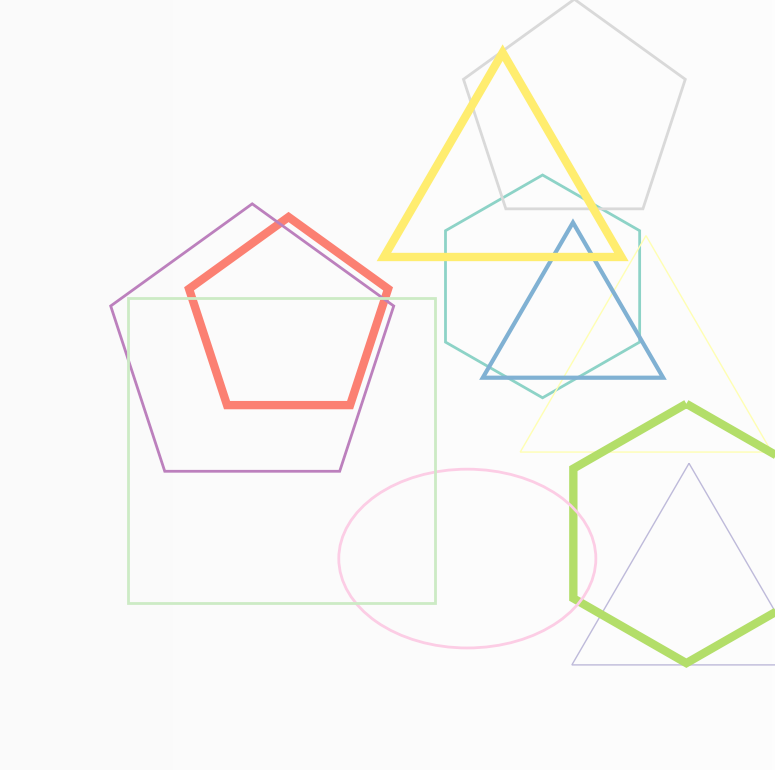[{"shape": "hexagon", "thickness": 1, "radius": 0.72, "center": [0.7, 0.628]}, {"shape": "triangle", "thickness": 0.5, "radius": 0.94, "center": [0.834, 0.507]}, {"shape": "triangle", "thickness": 0.5, "radius": 0.87, "center": [0.889, 0.224]}, {"shape": "pentagon", "thickness": 3, "radius": 0.68, "center": [0.372, 0.583]}, {"shape": "triangle", "thickness": 1.5, "radius": 0.67, "center": [0.739, 0.577]}, {"shape": "hexagon", "thickness": 3, "radius": 0.84, "center": [0.886, 0.307]}, {"shape": "oval", "thickness": 1, "radius": 0.83, "center": [0.603, 0.275]}, {"shape": "pentagon", "thickness": 1, "radius": 0.75, "center": [0.741, 0.851]}, {"shape": "pentagon", "thickness": 1, "radius": 0.96, "center": [0.325, 0.543]}, {"shape": "square", "thickness": 1, "radius": 0.99, "center": [0.364, 0.415]}, {"shape": "triangle", "thickness": 3, "radius": 0.88, "center": [0.649, 0.755]}]